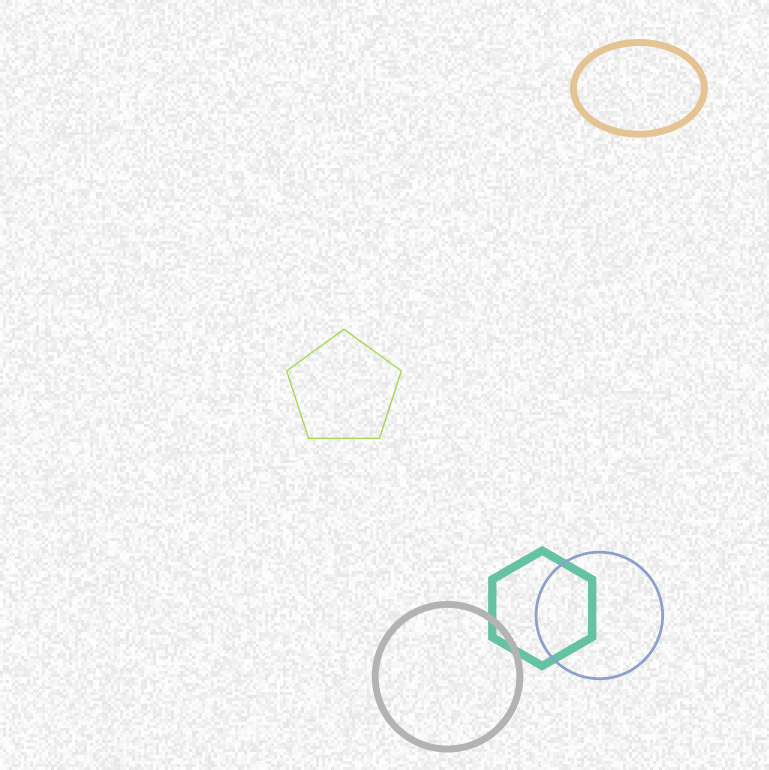[{"shape": "hexagon", "thickness": 3, "radius": 0.37, "center": [0.704, 0.21]}, {"shape": "circle", "thickness": 1, "radius": 0.41, "center": [0.778, 0.201]}, {"shape": "pentagon", "thickness": 0.5, "radius": 0.39, "center": [0.447, 0.494]}, {"shape": "oval", "thickness": 2.5, "radius": 0.43, "center": [0.83, 0.885]}, {"shape": "circle", "thickness": 2.5, "radius": 0.47, "center": [0.581, 0.121]}]